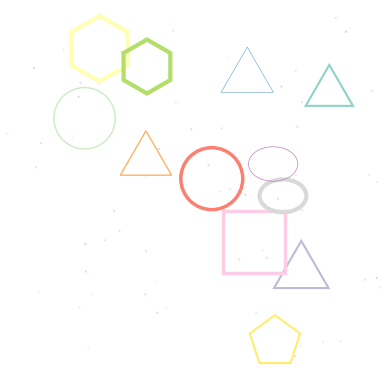[{"shape": "triangle", "thickness": 1.5, "radius": 0.35, "center": [0.855, 0.76]}, {"shape": "hexagon", "thickness": 3, "radius": 0.43, "center": [0.259, 0.873]}, {"shape": "triangle", "thickness": 1.5, "radius": 0.41, "center": [0.783, 0.293]}, {"shape": "circle", "thickness": 2.5, "radius": 0.4, "center": [0.55, 0.536]}, {"shape": "triangle", "thickness": 0.5, "radius": 0.39, "center": [0.642, 0.799]}, {"shape": "triangle", "thickness": 1, "radius": 0.38, "center": [0.379, 0.583]}, {"shape": "hexagon", "thickness": 3, "radius": 0.35, "center": [0.382, 0.827]}, {"shape": "square", "thickness": 2.5, "radius": 0.4, "center": [0.659, 0.371]}, {"shape": "oval", "thickness": 3, "radius": 0.3, "center": [0.735, 0.491]}, {"shape": "oval", "thickness": 0.5, "radius": 0.32, "center": [0.709, 0.574]}, {"shape": "circle", "thickness": 1, "radius": 0.4, "center": [0.22, 0.693]}, {"shape": "pentagon", "thickness": 1.5, "radius": 0.34, "center": [0.714, 0.113]}]